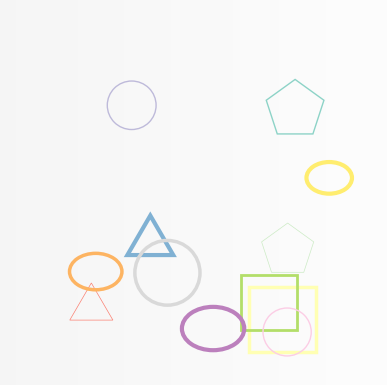[{"shape": "pentagon", "thickness": 1, "radius": 0.39, "center": [0.762, 0.715]}, {"shape": "square", "thickness": 2.5, "radius": 0.43, "center": [0.729, 0.17]}, {"shape": "circle", "thickness": 1, "radius": 0.31, "center": [0.34, 0.727]}, {"shape": "triangle", "thickness": 0.5, "radius": 0.32, "center": [0.236, 0.201]}, {"shape": "triangle", "thickness": 3, "radius": 0.34, "center": [0.388, 0.372]}, {"shape": "oval", "thickness": 2.5, "radius": 0.34, "center": [0.247, 0.295]}, {"shape": "square", "thickness": 2, "radius": 0.36, "center": [0.694, 0.214]}, {"shape": "circle", "thickness": 1, "radius": 0.31, "center": [0.741, 0.138]}, {"shape": "circle", "thickness": 2.5, "radius": 0.42, "center": [0.432, 0.291]}, {"shape": "oval", "thickness": 3, "radius": 0.4, "center": [0.55, 0.147]}, {"shape": "pentagon", "thickness": 0.5, "radius": 0.35, "center": [0.742, 0.35]}, {"shape": "oval", "thickness": 3, "radius": 0.29, "center": [0.85, 0.538]}]